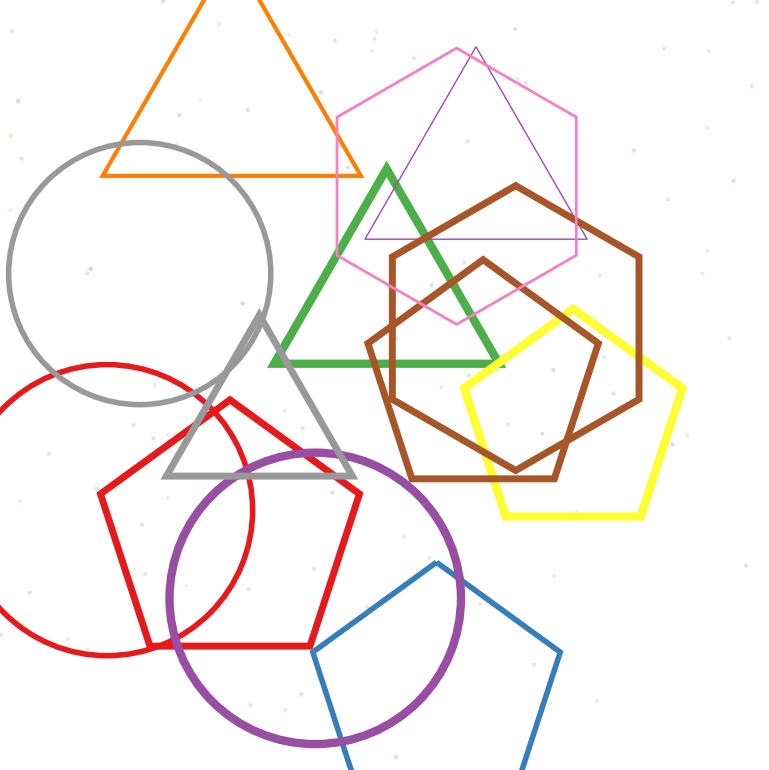[{"shape": "circle", "thickness": 2, "radius": 0.95, "center": [0.139, 0.337]}, {"shape": "pentagon", "thickness": 2.5, "radius": 0.88, "center": [0.299, 0.304]}, {"shape": "pentagon", "thickness": 2, "radius": 0.84, "center": [0.567, 0.101]}, {"shape": "triangle", "thickness": 3, "radius": 0.84, "center": [0.502, 0.612]}, {"shape": "circle", "thickness": 3, "radius": 0.95, "center": [0.409, 0.223]}, {"shape": "triangle", "thickness": 0.5, "radius": 0.83, "center": [0.618, 0.773]}, {"shape": "triangle", "thickness": 1.5, "radius": 0.97, "center": [0.301, 0.868]}, {"shape": "pentagon", "thickness": 3, "radius": 0.75, "center": [0.744, 0.45]}, {"shape": "pentagon", "thickness": 2.5, "radius": 0.79, "center": [0.627, 0.505]}, {"shape": "hexagon", "thickness": 2.5, "radius": 0.92, "center": [0.67, 0.574]}, {"shape": "hexagon", "thickness": 1, "radius": 0.9, "center": [0.593, 0.758]}, {"shape": "triangle", "thickness": 2.5, "radius": 0.7, "center": [0.337, 0.451]}, {"shape": "circle", "thickness": 2, "radius": 0.85, "center": [0.181, 0.645]}]